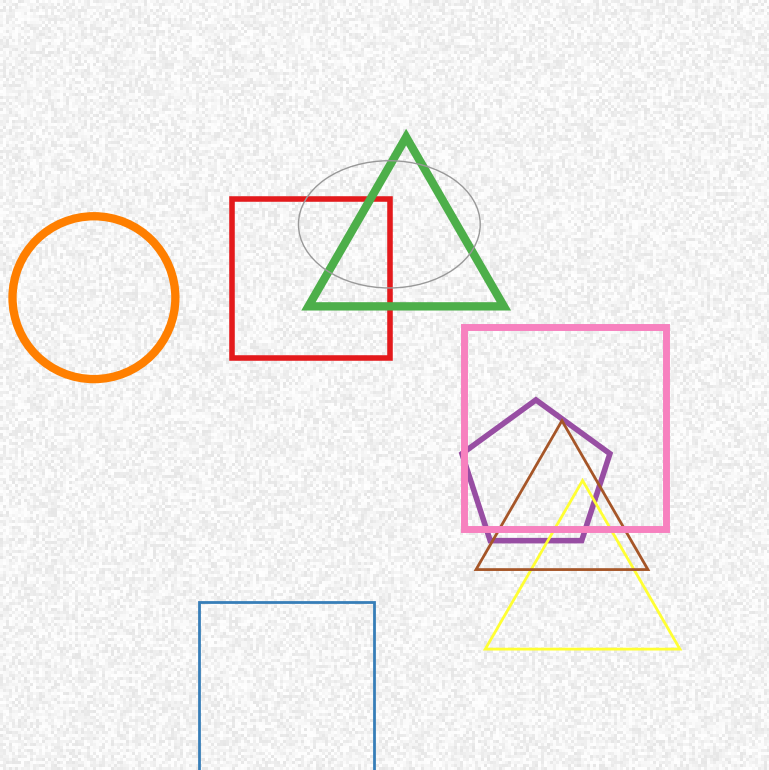[{"shape": "square", "thickness": 2, "radius": 0.51, "center": [0.404, 0.638]}, {"shape": "square", "thickness": 1, "radius": 0.57, "center": [0.372, 0.104]}, {"shape": "triangle", "thickness": 3, "radius": 0.73, "center": [0.527, 0.675]}, {"shape": "pentagon", "thickness": 2, "radius": 0.51, "center": [0.696, 0.38]}, {"shape": "circle", "thickness": 3, "radius": 0.53, "center": [0.122, 0.613]}, {"shape": "triangle", "thickness": 1, "radius": 0.73, "center": [0.757, 0.23]}, {"shape": "triangle", "thickness": 1, "radius": 0.64, "center": [0.73, 0.325]}, {"shape": "square", "thickness": 2.5, "radius": 0.66, "center": [0.734, 0.444]}, {"shape": "oval", "thickness": 0.5, "radius": 0.59, "center": [0.506, 0.709]}]